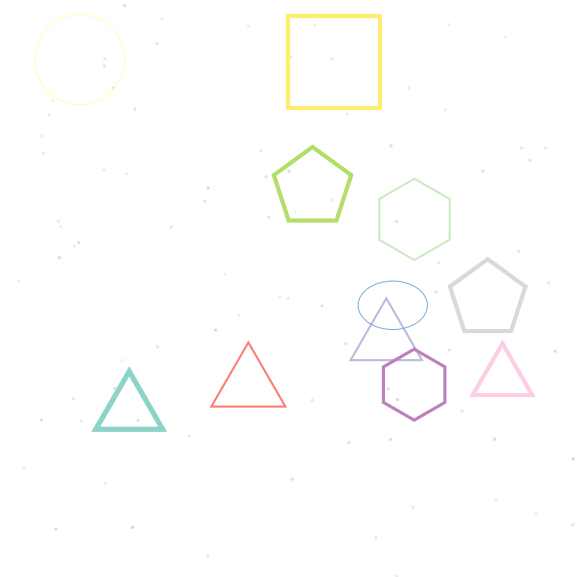[{"shape": "triangle", "thickness": 2.5, "radius": 0.33, "center": [0.224, 0.289]}, {"shape": "circle", "thickness": 0.5, "radius": 0.39, "center": [0.138, 0.896]}, {"shape": "triangle", "thickness": 1, "radius": 0.36, "center": [0.669, 0.411]}, {"shape": "triangle", "thickness": 1, "radius": 0.37, "center": [0.43, 0.332]}, {"shape": "oval", "thickness": 0.5, "radius": 0.3, "center": [0.68, 0.47]}, {"shape": "pentagon", "thickness": 2, "radius": 0.35, "center": [0.541, 0.674]}, {"shape": "triangle", "thickness": 2, "radius": 0.3, "center": [0.87, 0.345]}, {"shape": "pentagon", "thickness": 2, "radius": 0.34, "center": [0.844, 0.482]}, {"shape": "hexagon", "thickness": 1.5, "radius": 0.31, "center": [0.717, 0.333]}, {"shape": "hexagon", "thickness": 1, "radius": 0.35, "center": [0.718, 0.619]}, {"shape": "square", "thickness": 2, "radius": 0.4, "center": [0.578, 0.892]}]